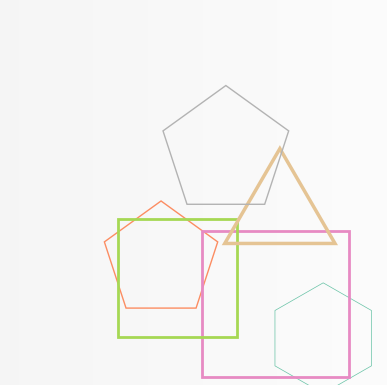[{"shape": "hexagon", "thickness": 0.5, "radius": 0.72, "center": [0.834, 0.122]}, {"shape": "pentagon", "thickness": 1, "radius": 0.77, "center": [0.416, 0.324]}, {"shape": "square", "thickness": 2, "radius": 0.95, "center": [0.71, 0.209]}, {"shape": "square", "thickness": 2, "radius": 0.77, "center": [0.459, 0.279]}, {"shape": "triangle", "thickness": 2.5, "radius": 0.82, "center": [0.722, 0.45]}, {"shape": "pentagon", "thickness": 1, "radius": 0.85, "center": [0.583, 0.607]}]